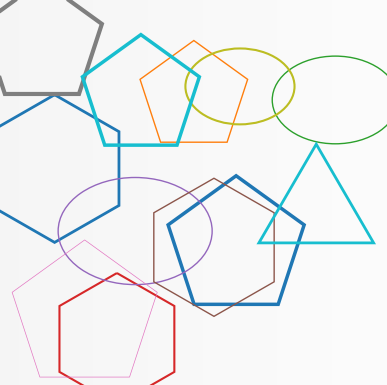[{"shape": "hexagon", "thickness": 2, "radius": 0.96, "center": [0.141, 0.562]}, {"shape": "pentagon", "thickness": 2.5, "radius": 0.92, "center": [0.609, 0.359]}, {"shape": "pentagon", "thickness": 1, "radius": 0.73, "center": [0.5, 0.749]}, {"shape": "oval", "thickness": 1, "radius": 0.81, "center": [0.865, 0.74]}, {"shape": "hexagon", "thickness": 1.5, "radius": 0.86, "center": [0.302, 0.12]}, {"shape": "oval", "thickness": 1, "radius": 0.99, "center": [0.349, 0.4]}, {"shape": "hexagon", "thickness": 1, "radius": 0.9, "center": [0.552, 0.358]}, {"shape": "pentagon", "thickness": 0.5, "radius": 0.98, "center": [0.219, 0.18]}, {"shape": "pentagon", "thickness": 3, "radius": 0.81, "center": [0.108, 0.888]}, {"shape": "oval", "thickness": 1.5, "radius": 0.7, "center": [0.619, 0.776]}, {"shape": "pentagon", "thickness": 2.5, "radius": 0.79, "center": [0.364, 0.751]}, {"shape": "triangle", "thickness": 2, "radius": 0.85, "center": [0.816, 0.455]}]